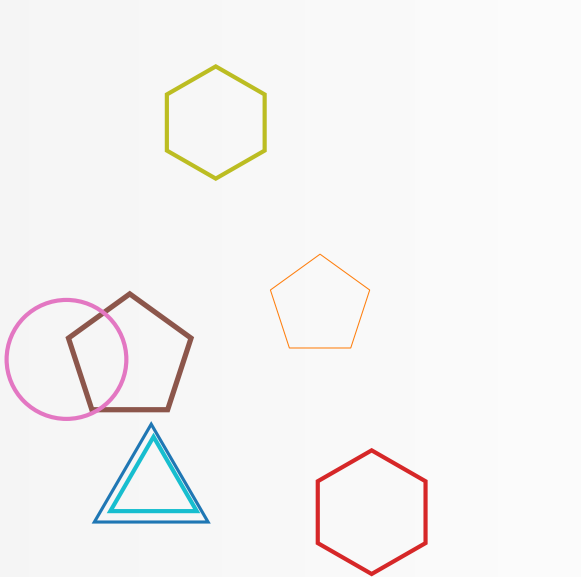[{"shape": "triangle", "thickness": 1.5, "radius": 0.56, "center": [0.26, 0.152]}, {"shape": "pentagon", "thickness": 0.5, "radius": 0.45, "center": [0.551, 0.469]}, {"shape": "hexagon", "thickness": 2, "radius": 0.54, "center": [0.639, 0.112]}, {"shape": "pentagon", "thickness": 2.5, "radius": 0.55, "center": [0.223, 0.379]}, {"shape": "circle", "thickness": 2, "radius": 0.52, "center": [0.114, 0.377]}, {"shape": "hexagon", "thickness": 2, "radius": 0.49, "center": [0.371, 0.787]}, {"shape": "triangle", "thickness": 2, "radius": 0.43, "center": [0.264, 0.157]}]